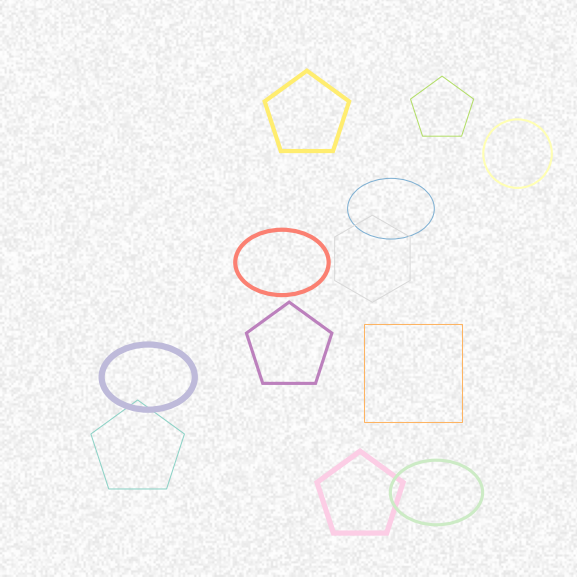[{"shape": "pentagon", "thickness": 0.5, "radius": 0.43, "center": [0.238, 0.221]}, {"shape": "circle", "thickness": 1, "radius": 0.3, "center": [0.896, 0.733]}, {"shape": "oval", "thickness": 3, "radius": 0.4, "center": [0.257, 0.346]}, {"shape": "oval", "thickness": 2, "radius": 0.4, "center": [0.488, 0.545]}, {"shape": "oval", "thickness": 0.5, "radius": 0.38, "center": [0.677, 0.638]}, {"shape": "square", "thickness": 0.5, "radius": 0.42, "center": [0.716, 0.353]}, {"shape": "pentagon", "thickness": 0.5, "radius": 0.29, "center": [0.766, 0.81]}, {"shape": "pentagon", "thickness": 2.5, "radius": 0.39, "center": [0.623, 0.14]}, {"shape": "hexagon", "thickness": 0.5, "radius": 0.38, "center": [0.645, 0.551]}, {"shape": "pentagon", "thickness": 1.5, "radius": 0.39, "center": [0.501, 0.398]}, {"shape": "oval", "thickness": 1.5, "radius": 0.4, "center": [0.756, 0.146]}, {"shape": "pentagon", "thickness": 2, "radius": 0.38, "center": [0.531, 0.8]}]